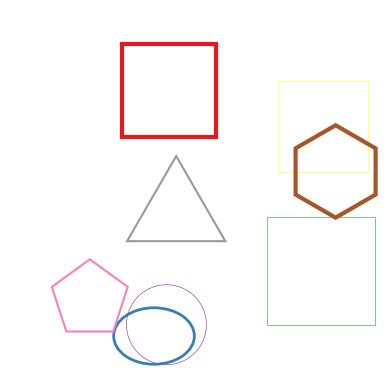[{"shape": "square", "thickness": 3, "radius": 0.61, "center": [0.439, 0.765]}, {"shape": "oval", "thickness": 2, "radius": 0.52, "center": [0.4, 0.127]}, {"shape": "square", "thickness": 0.5, "radius": 0.7, "center": [0.834, 0.296]}, {"shape": "circle", "thickness": 0.5, "radius": 0.52, "center": [0.432, 0.157]}, {"shape": "square", "thickness": 0.5, "radius": 0.59, "center": [0.839, 0.671]}, {"shape": "hexagon", "thickness": 3, "radius": 0.6, "center": [0.872, 0.555]}, {"shape": "pentagon", "thickness": 1.5, "radius": 0.52, "center": [0.233, 0.223]}, {"shape": "triangle", "thickness": 1.5, "radius": 0.74, "center": [0.458, 0.447]}]